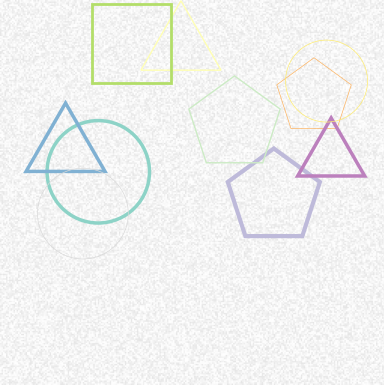[{"shape": "circle", "thickness": 2.5, "radius": 0.67, "center": [0.255, 0.554]}, {"shape": "triangle", "thickness": 1, "radius": 0.6, "center": [0.47, 0.878]}, {"shape": "pentagon", "thickness": 3, "radius": 0.63, "center": [0.711, 0.488]}, {"shape": "triangle", "thickness": 2.5, "radius": 0.59, "center": [0.17, 0.614]}, {"shape": "pentagon", "thickness": 0.5, "radius": 0.51, "center": [0.816, 0.748]}, {"shape": "square", "thickness": 2, "radius": 0.51, "center": [0.342, 0.887]}, {"shape": "circle", "thickness": 0.5, "radius": 0.59, "center": [0.215, 0.445]}, {"shape": "triangle", "thickness": 2.5, "radius": 0.5, "center": [0.86, 0.593]}, {"shape": "pentagon", "thickness": 1, "radius": 0.62, "center": [0.609, 0.678]}, {"shape": "circle", "thickness": 0.5, "radius": 0.53, "center": [0.848, 0.789]}]